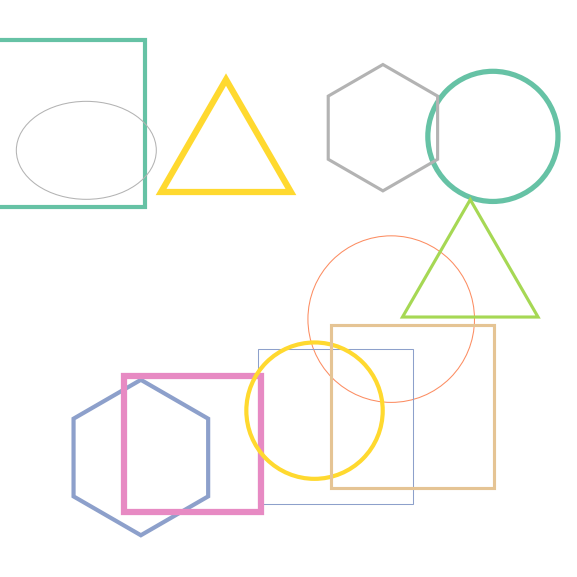[{"shape": "circle", "thickness": 2.5, "radius": 0.56, "center": [0.854, 0.763]}, {"shape": "square", "thickness": 2, "radius": 0.72, "center": [0.107, 0.785]}, {"shape": "circle", "thickness": 0.5, "radius": 0.72, "center": [0.677, 0.447]}, {"shape": "square", "thickness": 0.5, "radius": 0.67, "center": [0.58, 0.261]}, {"shape": "hexagon", "thickness": 2, "radius": 0.67, "center": [0.244, 0.207]}, {"shape": "square", "thickness": 3, "radius": 0.59, "center": [0.333, 0.23]}, {"shape": "triangle", "thickness": 1.5, "radius": 0.68, "center": [0.814, 0.518]}, {"shape": "circle", "thickness": 2, "radius": 0.59, "center": [0.545, 0.288]}, {"shape": "triangle", "thickness": 3, "radius": 0.65, "center": [0.391, 0.732]}, {"shape": "square", "thickness": 1.5, "radius": 0.71, "center": [0.714, 0.295]}, {"shape": "oval", "thickness": 0.5, "radius": 0.61, "center": [0.149, 0.739]}, {"shape": "hexagon", "thickness": 1.5, "radius": 0.55, "center": [0.663, 0.778]}]